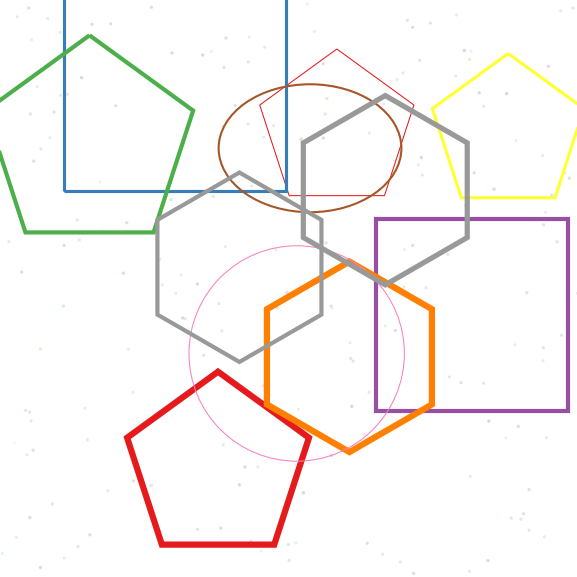[{"shape": "pentagon", "thickness": 0.5, "radius": 0.7, "center": [0.583, 0.774]}, {"shape": "pentagon", "thickness": 3, "radius": 0.83, "center": [0.378, 0.19]}, {"shape": "square", "thickness": 1.5, "radius": 0.96, "center": [0.303, 0.861]}, {"shape": "pentagon", "thickness": 2, "radius": 0.94, "center": [0.155, 0.749]}, {"shape": "square", "thickness": 2, "radius": 0.83, "center": [0.817, 0.454]}, {"shape": "hexagon", "thickness": 3, "radius": 0.82, "center": [0.605, 0.381]}, {"shape": "pentagon", "thickness": 1.5, "radius": 0.69, "center": [0.88, 0.768]}, {"shape": "oval", "thickness": 1, "radius": 0.79, "center": [0.537, 0.742]}, {"shape": "circle", "thickness": 0.5, "radius": 0.93, "center": [0.514, 0.387]}, {"shape": "hexagon", "thickness": 2, "radius": 0.82, "center": [0.415, 0.536]}, {"shape": "hexagon", "thickness": 2.5, "radius": 0.82, "center": [0.667, 0.67]}]